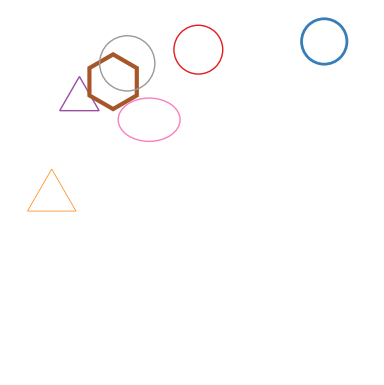[{"shape": "circle", "thickness": 1, "radius": 0.32, "center": [0.515, 0.871]}, {"shape": "circle", "thickness": 2, "radius": 0.29, "center": [0.842, 0.892]}, {"shape": "triangle", "thickness": 1, "radius": 0.3, "center": [0.206, 0.742]}, {"shape": "triangle", "thickness": 0.5, "radius": 0.36, "center": [0.134, 0.488]}, {"shape": "hexagon", "thickness": 3, "radius": 0.36, "center": [0.294, 0.788]}, {"shape": "oval", "thickness": 1, "radius": 0.4, "center": [0.387, 0.689]}, {"shape": "circle", "thickness": 1, "radius": 0.36, "center": [0.331, 0.835]}]